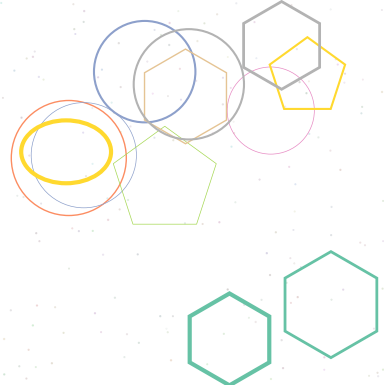[{"shape": "hexagon", "thickness": 2, "radius": 0.69, "center": [0.86, 0.209]}, {"shape": "hexagon", "thickness": 3, "radius": 0.6, "center": [0.596, 0.118]}, {"shape": "circle", "thickness": 1, "radius": 0.75, "center": [0.179, 0.59]}, {"shape": "circle", "thickness": 0.5, "radius": 0.68, "center": [0.218, 0.597]}, {"shape": "circle", "thickness": 1.5, "radius": 0.66, "center": [0.376, 0.814]}, {"shape": "circle", "thickness": 0.5, "radius": 0.57, "center": [0.703, 0.713]}, {"shape": "pentagon", "thickness": 0.5, "radius": 0.7, "center": [0.428, 0.531]}, {"shape": "oval", "thickness": 3, "radius": 0.58, "center": [0.172, 0.606]}, {"shape": "pentagon", "thickness": 1.5, "radius": 0.51, "center": [0.798, 0.8]}, {"shape": "hexagon", "thickness": 1, "radius": 0.61, "center": [0.482, 0.75]}, {"shape": "circle", "thickness": 1.5, "radius": 0.72, "center": [0.491, 0.781]}, {"shape": "hexagon", "thickness": 2, "radius": 0.57, "center": [0.731, 0.882]}]